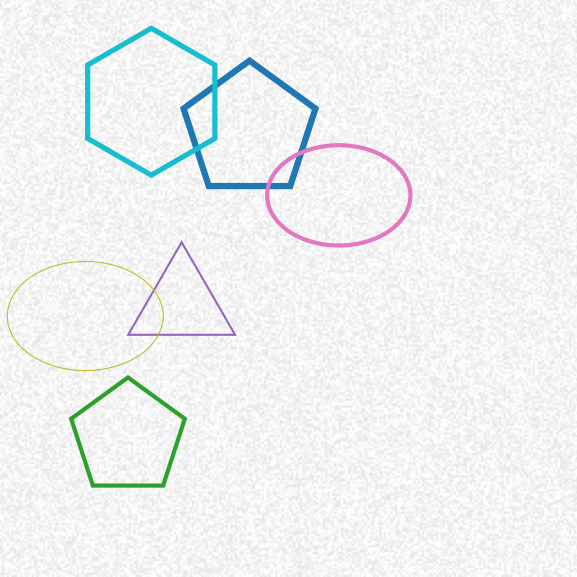[{"shape": "pentagon", "thickness": 3, "radius": 0.6, "center": [0.432, 0.774]}, {"shape": "pentagon", "thickness": 2, "radius": 0.52, "center": [0.222, 0.242]}, {"shape": "triangle", "thickness": 1, "radius": 0.53, "center": [0.315, 0.473]}, {"shape": "oval", "thickness": 2, "radius": 0.62, "center": [0.587, 0.661]}, {"shape": "oval", "thickness": 0.5, "radius": 0.68, "center": [0.148, 0.452]}, {"shape": "hexagon", "thickness": 2.5, "radius": 0.64, "center": [0.262, 0.823]}]